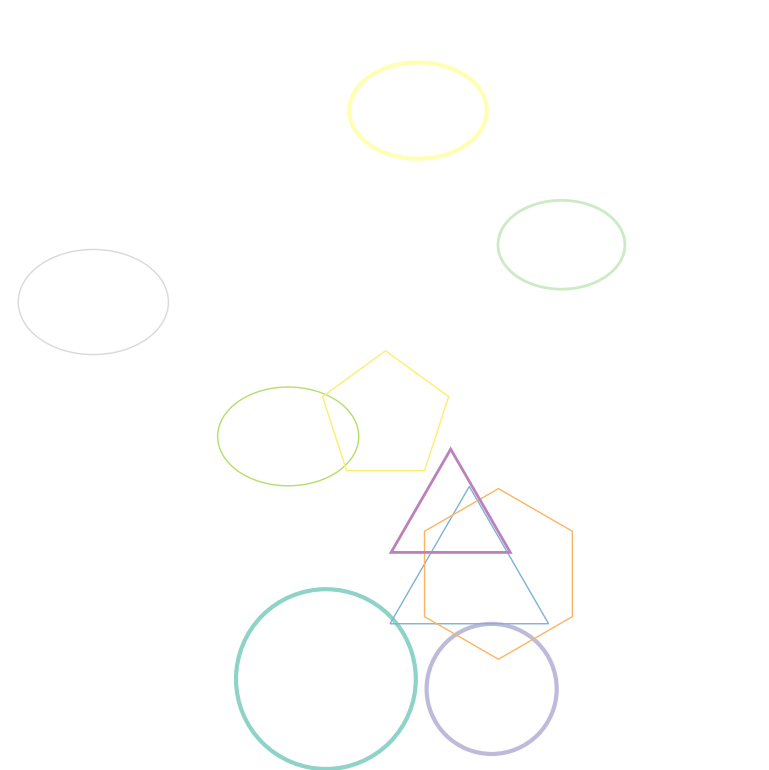[{"shape": "circle", "thickness": 1.5, "radius": 0.58, "center": [0.423, 0.118]}, {"shape": "oval", "thickness": 1.5, "radius": 0.45, "center": [0.543, 0.856]}, {"shape": "circle", "thickness": 1.5, "radius": 0.42, "center": [0.639, 0.105]}, {"shape": "triangle", "thickness": 0.5, "radius": 0.59, "center": [0.609, 0.249]}, {"shape": "hexagon", "thickness": 0.5, "radius": 0.55, "center": [0.647, 0.255]}, {"shape": "oval", "thickness": 0.5, "radius": 0.46, "center": [0.374, 0.433]}, {"shape": "oval", "thickness": 0.5, "radius": 0.49, "center": [0.121, 0.608]}, {"shape": "triangle", "thickness": 1, "radius": 0.45, "center": [0.585, 0.327]}, {"shape": "oval", "thickness": 1, "radius": 0.41, "center": [0.729, 0.682]}, {"shape": "pentagon", "thickness": 0.5, "radius": 0.43, "center": [0.501, 0.458]}]